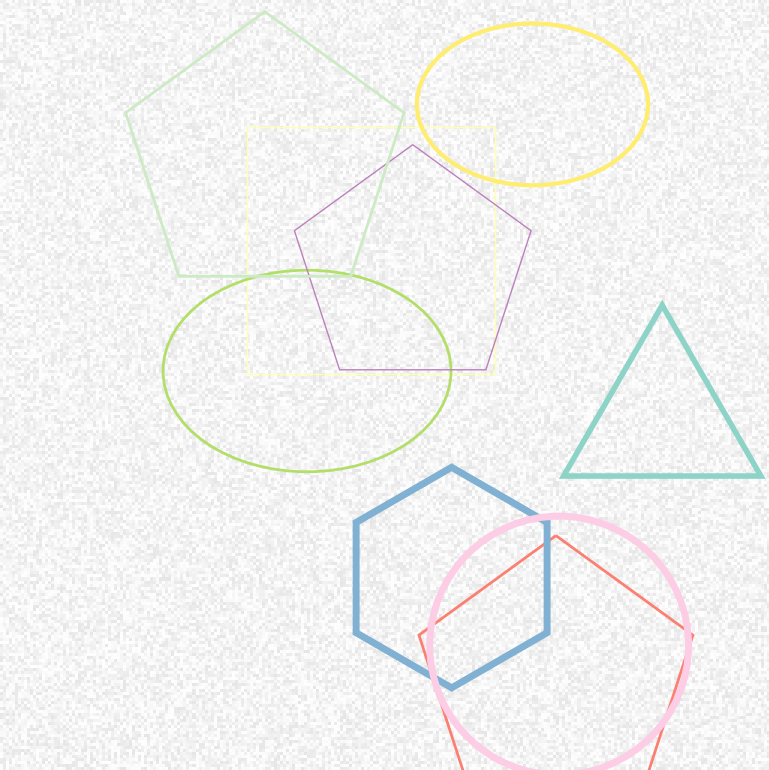[{"shape": "triangle", "thickness": 2, "radius": 0.74, "center": [0.86, 0.456]}, {"shape": "square", "thickness": 0.5, "radius": 0.8, "center": [0.482, 0.674]}, {"shape": "pentagon", "thickness": 1, "radius": 0.94, "center": [0.722, 0.117]}, {"shape": "hexagon", "thickness": 2.5, "radius": 0.72, "center": [0.587, 0.25]}, {"shape": "oval", "thickness": 1, "radius": 0.94, "center": [0.399, 0.518]}, {"shape": "circle", "thickness": 2.5, "radius": 0.84, "center": [0.726, 0.162]}, {"shape": "pentagon", "thickness": 0.5, "radius": 0.81, "center": [0.536, 0.65]}, {"shape": "pentagon", "thickness": 1, "radius": 0.95, "center": [0.344, 0.795]}, {"shape": "oval", "thickness": 1.5, "radius": 0.75, "center": [0.692, 0.864]}]